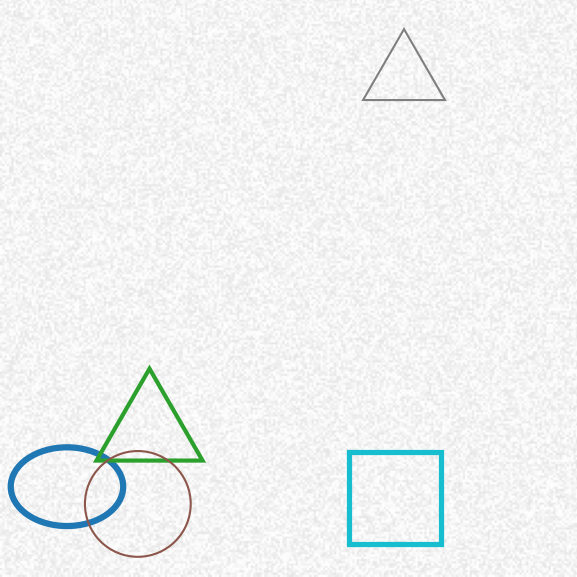[{"shape": "oval", "thickness": 3, "radius": 0.49, "center": [0.116, 0.156]}, {"shape": "triangle", "thickness": 2, "radius": 0.53, "center": [0.259, 0.255]}, {"shape": "circle", "thickness": 1, "radius": 0.46, "center": [0.239, 0.127]}, {"shape": "triangle", "thickness": 1, "radius": 0.41, "center": [0.7, 0.867]}, {"shape": "square", "thickness": 2.5, "radius": 0.4, "center": [0.684, 0.137]}]